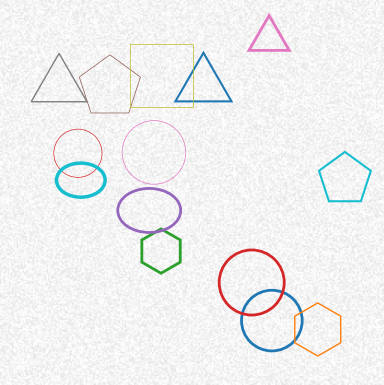[{"shape": "triangle", "thickness": 1.5, "radius": 0.42, "center": [0.528, 0.779]}, {"shape": "circle", "thickness": 2, "radius": 0.39, "center": [0.706, 0.167]}, {"shape": "hexagon", "thickness": 1, "radius": 0.34, "center": [0.825, 0.144]}, {"shape": "hexagon", "thickness": 2, "radius": 0.29, "center": [0.418, 0.348]}, {"shape": "circle", "thickness": 0.5, "radius": 0.31, "center": [0.202, 0.602]}, {"shape": "circle", "thickness": 2, "radius": 0.42, "center": [0.654, 0.266]}, {"shape": "oval", "thickness": 2, "radius": 0.41, "center": [0.388, 0.453]}, {"shape": "pentagon", "thickness": 0.5, "radius": 0.42, "center": [0.285, 0.774]}, {"shape": "circle", "thickness": 0.5, "radius": 0.41, "center": [0.4, 0.604]}, {"shape": "triangle", "thickness": 2, "radius": 0.3, "center": [0.699, 0.899]}, {"shape": "triangle", "thickness": 1, "radius": 0.42, "center": [0.153, 0.778]}, {"shape": "square", "thickness": 0.5, "radius": 0.41, "center": [0.419, 0.804]}, {"shape": "pentagon", "thickness": 1.5, "radius": 0.35, "center": [0.896, 0.535]}, {"shape": "oval", "thickness": 2.5, "radius": 0.32, "center": [0.21, 0.532]}]